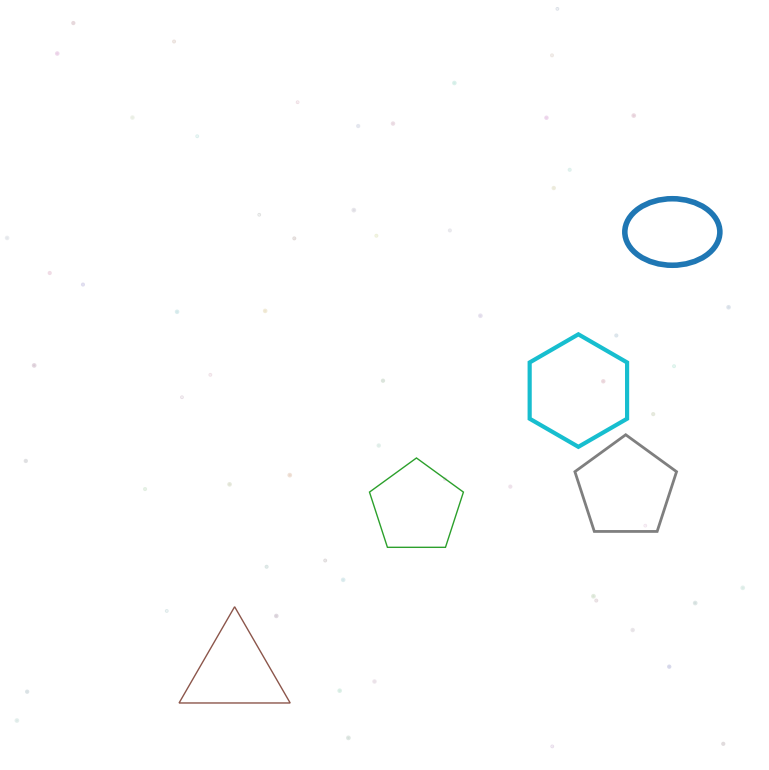[{"shape": "oval", "thickness": 2, "radius": 0.31, "center": [0.873, 0.699]}, {"shape": "pentagon", "thickness": 0.5, "radius": 0.32, "center": [0.541, 0.341]}, {"shape": "triangle", "thickness": 0.5, "radius": 0.42, "center": [0.305, 0.129]}, {"shape": "pentagon", "thickness": 1, "radius": 0.35, "center": [0.813, 0.366]}, {"shape": "hexagon", "thickness": 1.5, "radius": 0.37, "center": [0.751, 0.493]}]